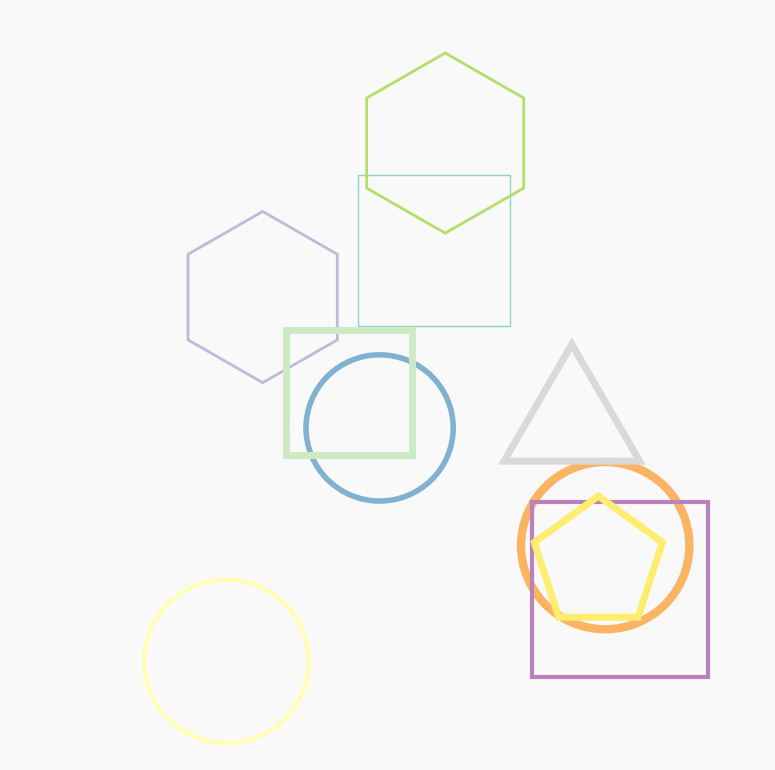[{"shape": "square", "thickness": 0.5, "radius": 0.49, "center": [0.56, 0.674]}, {"shape": "circle", "thickness": 1.5, "radius": 0.53, "center": [0.292, 0.141]}, {"shape": "hexagon", "thickness": 1, "radius": 0.56, "center": [0.339, 0.614]}, {"shape": "circle", "thickness": 2, "radius": 0.47, "center": [0.49, 0.444]}, {"shape": "circle", "thickness": 3, "radius": 0.54, "center": [0.781, 0.291]}, {"shape": "hexagon", "thickness": 1, "radius": 0.58, "center": [0.574, 0.814]}, {"shape": "triangle", "thickness": 2.5, "radius": 0.51, "center": [0.738, 0.452]}, {"shape": "square", "thickness": 1.5, "radius": 0.57, "center": [0.8, 0.234]}, {"shape": "square", "thickness": 2.5, "radius": 0.41, "center": [0.45, 0.49]}, {"shape": "pentagon", "thickness": 2.5, "radius": 0.43, "center": [0.772, 0.269]}]